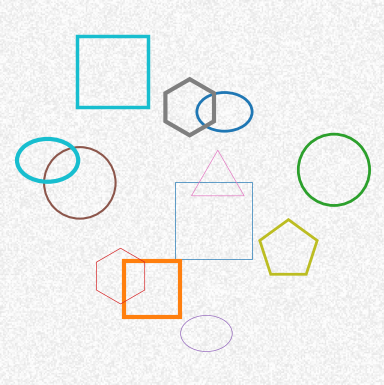[{"shape": "square", "thickness": 0.5, "radius": 0.5, "center": [0.554, 0.427]}, {"shape": "oval", "thickness": 2, "radius": 0.36, "center": [0.583, 0.709]}, {"shape": "square", "thickness": 3, "radius": 0.36, "center": [0.395, 0.249]}, {"shape": "circle", "thickness": 2, "radius": 0.46, "center": [0.867, 0.559]}, {"shape": "hexagon", "thickness": 0.5, "radius": 0.36, "center": [0.313, 0.283]}, {"shape": "oval", "thickness": 0.5, "radius": 0.34, "center": [0.536, 0.134]}, {"shape": "circle", "thickness": 1.5, "radius": 0.46, "center": [0.207, 0.525]}, {"shape": "triangle", "thickness": 0.5, "radius": 0.4, "center": [0.566, 0.531]}, {"shape": "hexagon", "thickness": 3, "radius": 0.36, "center": [0.493, 0.721]}, {"shape": "pentagon", "thickness": 2, "radius": 0.39, "center": [0.749, 0.351]}, {"shape": "oval", "thickness": 3, "radius": 0.4, "center": [0.124, 0.583]}, {"shape": "square", "thickness": 2.5, "radius": 0.46, "center": [0.292, 0.815]}]